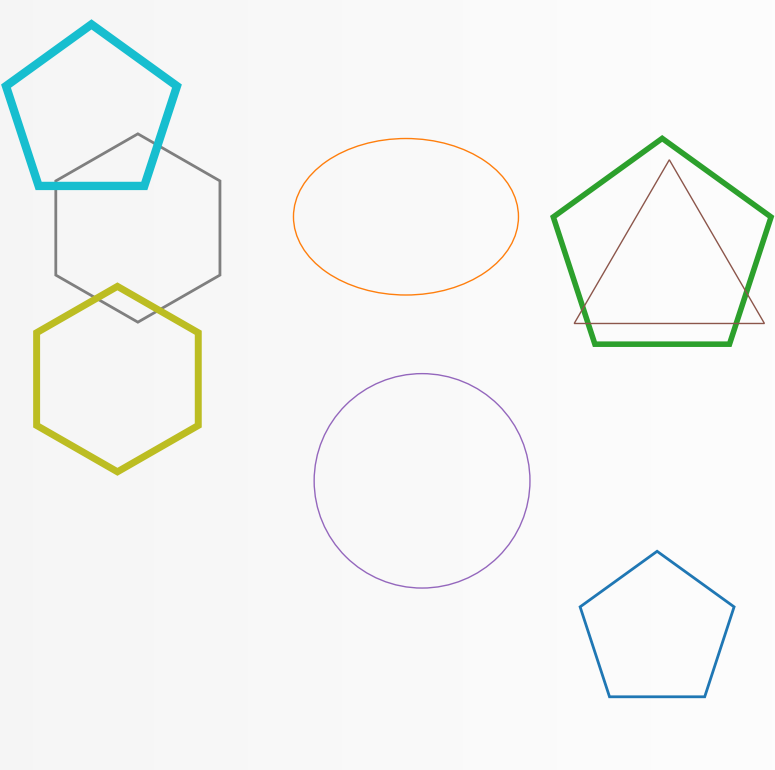[{"shape": "pentagon", "thickness": 1, "radius": 0.52, "center": [0.848, 0.18]}, {"shape": "oval", "thickness": 0.5, "radius": 0.73, "center": [0.524, 0.718]}, {"shape": "pentagon", "thickness": 2, "radius": 0.74, "center": [0.854, 0.673]}, {"shape": "circle", "thickness": 0.5, "radius": 0.7, "center": [0.545, 0.376]}, {"shape": "triangle", "thickness": 0.5, "radius": 0.71, "center": [0.864, 0.651]}, {"shape": "hexagon", "thickness": 1, "radius": 0.61, "center": [0.178, 0.704]}, {"shape": "hexagon", "thickness": 2.5, "radius": 0.6, "center": [0.152, 0.508]}, {"shape": "pentagon", "thickness": 3, "radius": 0.58, "center": [0.118, 0.852]}]